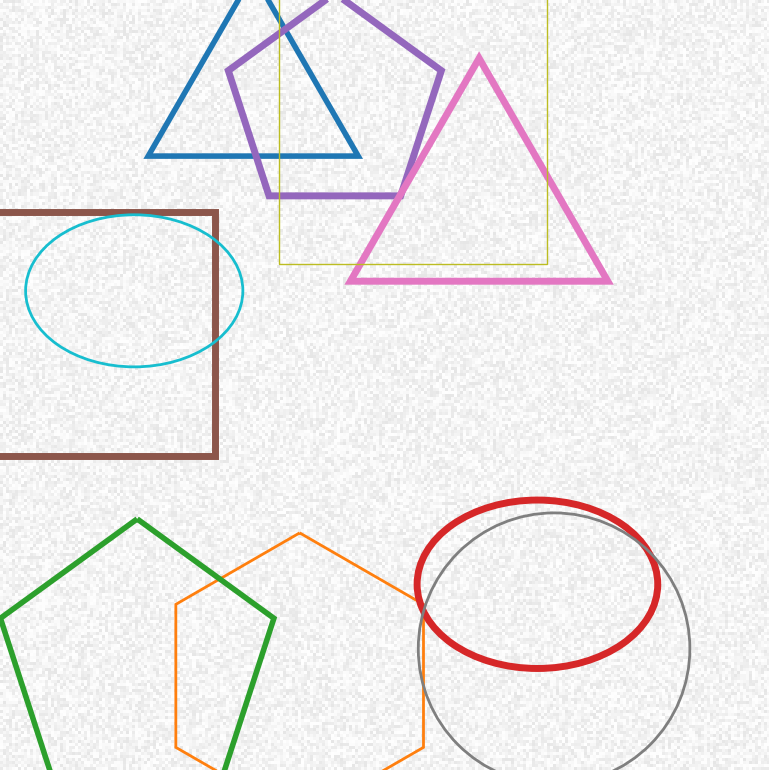[{"shape": "triangle", "thickness": 2, "radius": 0.79, "center": [0.329, 0.876]}, {"shape": "hexagon", "thickness": 1, "radius": 0.93, "center": [0.389, 0.122]}, {"shape": "pentagon", "thickness": 2, "radius": 0.93, "center": [0.178, 0.139]}, {"shape": "oval", "thickness": 2.5, "radius": 0.78, "center": [0.698, 0.241]}, {"shape": "pentagon", "thickness": 2.5, "radius": 0.73, "center": [0.435, 0.863]}, {"shape": "square", "thickness": 2.5, "radius": 0.79, "center": [0.121, 0.566]}, {"shape": "triangle", "thickness": 2.5, "radius": 0.97, "center": [0.622, 0.731]}, {"shape": "circle", "thickness": 1, "radius": 0.88, "center": [0.72, 0.158]}, {"shape": "square", "thickness": 0.5, "radius": 0.87, "center": [0.536, 0.831]}, {"shape": "oval", "thickness": 1, "radius": 0.71, "center": [0.174, 0.622]}]